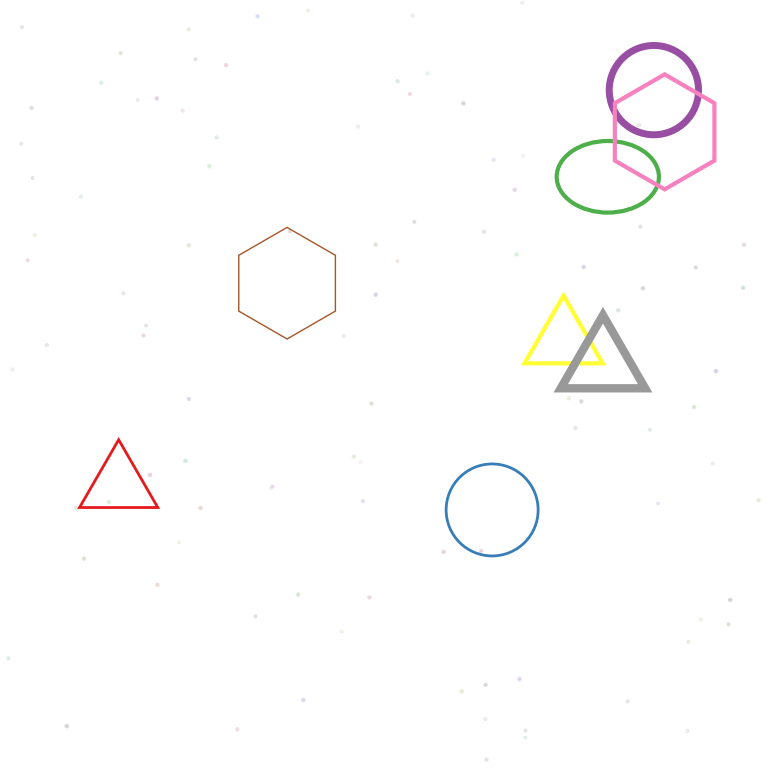[{"shape": "triangle", "thickness": 1, "radius": 0.29, "center": [0.154, 0.37]}, {"shape": "circle", "thickness": 1, "radius": 0.3, "center": [0.639, 0.338]}, {"shape": "oval", "thickness": 1.5, "radius": 0.33, "center": [0.789, 0.77]}, {"shape": "circle", "thickness": 2.5, "radius": 0.29, "center": [0.849, 0.883]}, {"shape": "triangle", "thickness": 1.5, "radius": 0.29, "center": [0.732, 0.557]}, {"shape": "hexagon", "thickness": 0.5, "radius": 0.36, "center": [0.373, 0.632]}, {"shape": "hexagon", "thickness": 1.5, "radius": 0.37, "center": [0.863, 0.829]}, {"shape": "triangle", "thickness": 3, "radius": 0.32, "center": [0.783, 0.527]}]